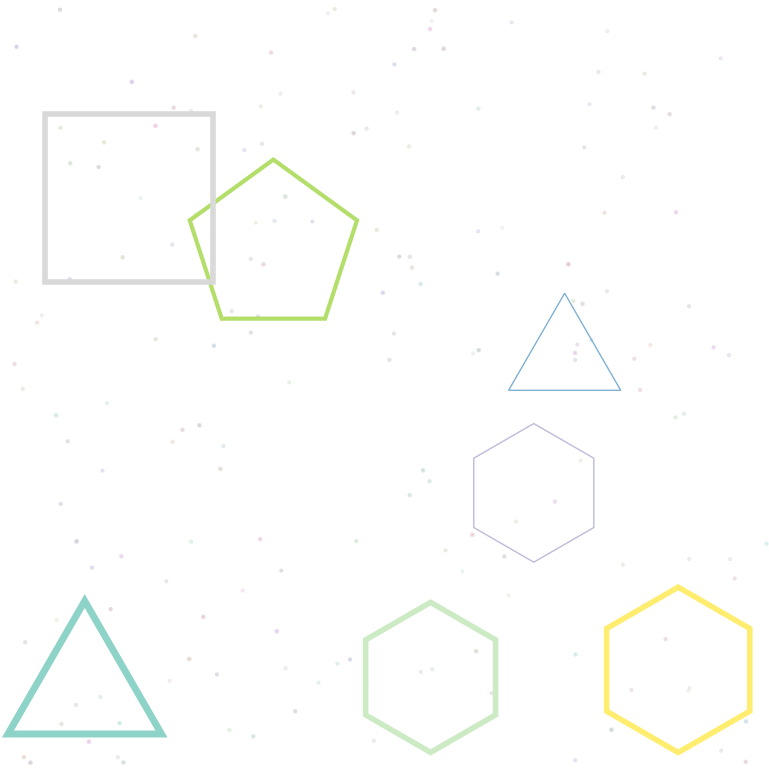[{"shape": "triangle", "thickness": 2.5, "radius": 0.58, "center": [0.11, 0.104]}, {"shape": "hexagon", "thickness": 0.5, "radius": 0.45, "center": [0.693, 0.36]}, {"shape": "triangle", "thickness": 0.5, "radius": 0.42, "center": [0.733, 0.535]}, {"shape": "pentagon", "thickness": 1.5, "radius": 0.57, "center": [0.355, 0.679]}, {"shape": "square", "thickness": 2, "radius": 0.55, "center": [0.167, 0.743]}, {"shape": "hexagon", "thickness": 2, "radius": 0.49, "center": [0.559, 0.12]}, {"shape": "hexagon", "thickness": 2, "radius": 0.54, "center": [0.881, 0.13]}]